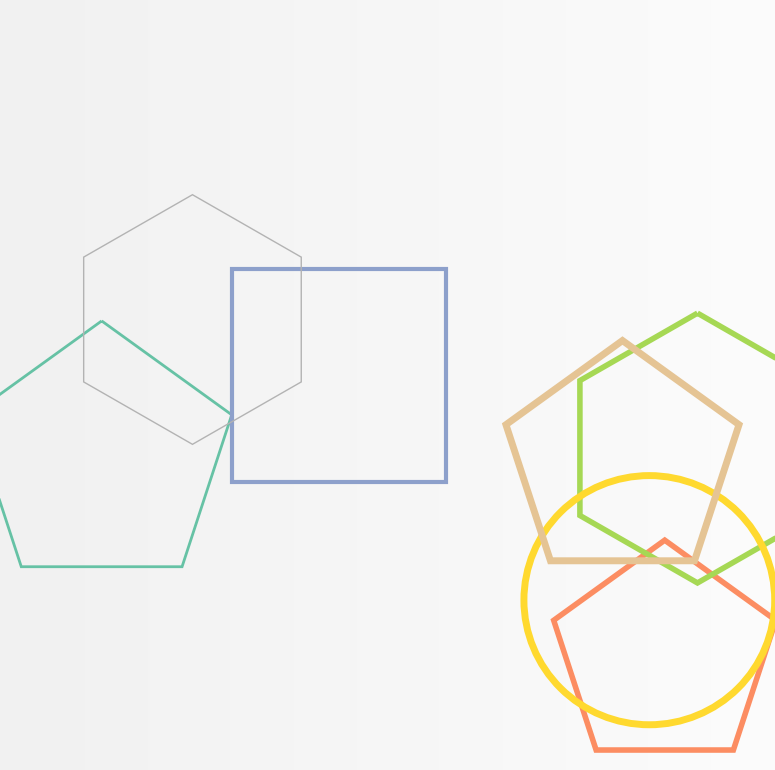[{"shape": "pentagon", "thickness": 1, "radius": 0.88, "center": [0.131, 0.407]}, {"shape": "pentagon", "thickness": 2, "radius": 0.75, "center": [0.858, 0.148]}, {"shape": "square", "thickness": 1.5, "radius": 0.69, "center": [0.437, 0.512]}, {"shape": "hexagon", "thickness": 2, "radius": 0.88, "center": [0.9, 0.418]}, {"shape": "circle", "thickness": 2.5, "radius": 0.81, "center": [0.838, 0.221]}, {"shape": "pentagon", "thickness": 2.5, "radius": 0.79, "center": [0.803, 0.4]}, {"shape": "hexagon", "thickness": 0.5, "radius": 0.81, "center": [0.248, 0.585]}]